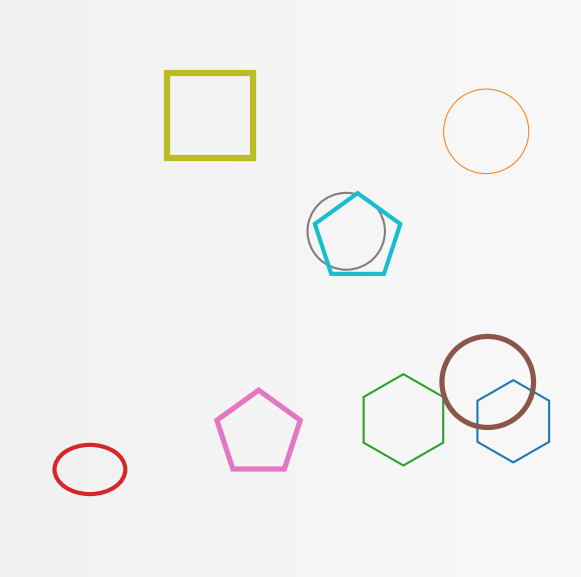[{"shape": "hexagon", "thickness": 1, "radius": 0.36, "center": [0.883, 0.27]}, {"shape": "circle", "thickness": 0.5, "radius": 0.37, "center": [0.836, 0.772]}, {"shape": "hexagon", "thickness": 1, "radius": 0.4, "center": [0.694, 0.272]}, {"shape": "oval", "thickness": 2, "radius": 0.3, "center": [0.155, 0.186]}, {"shape": "circle", "thickness": 2.5, "radius": 0.39, "center": [0.839, 0.338]}, {"shape": "pentagon", "thickness": 2.5, "radius": 0.38, "center": [0.445, 0.248]}, {"shape": "circle", "thickness": 1, "radius": 0.33, "center": [0.596, 0.599]}, {"shape": "square", "thickness": 3, "radius": 0.37, "center": [0.361, 0.8]}, {"shape": "pentagon", "thickness": 2, "radius": 0.39, "center": [0.615, 0.587]}]